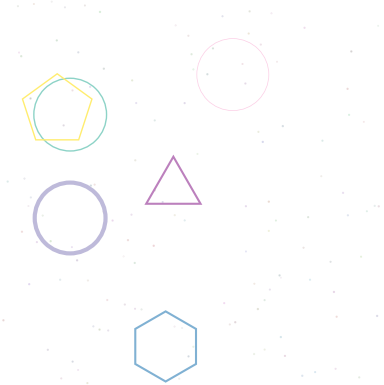[{"shape": "circle", "thickness": 1, "radius": 0.47, "center": [0.182, 0.702]}, {"shape": "circle", "thickness": 3, "radius": 0.46, "center": [0.182, 0.434]}, {"shape": "hexagon", "thickness": 1.5, "radius": 0.46, "center": [0.43, 0.1]}, {"shape": "circle", "thickness": 0.5, "radius": 0.47, "center": [0.605, 0.806]}, {"shape": "triangle", "thickness": 1.5, "radius": 0.41, "center": [0.45, 0.511]}, {"shape": "pentagon", "thickness": 1, "radius": 0.47, "center": [0.149, 0.713]}]